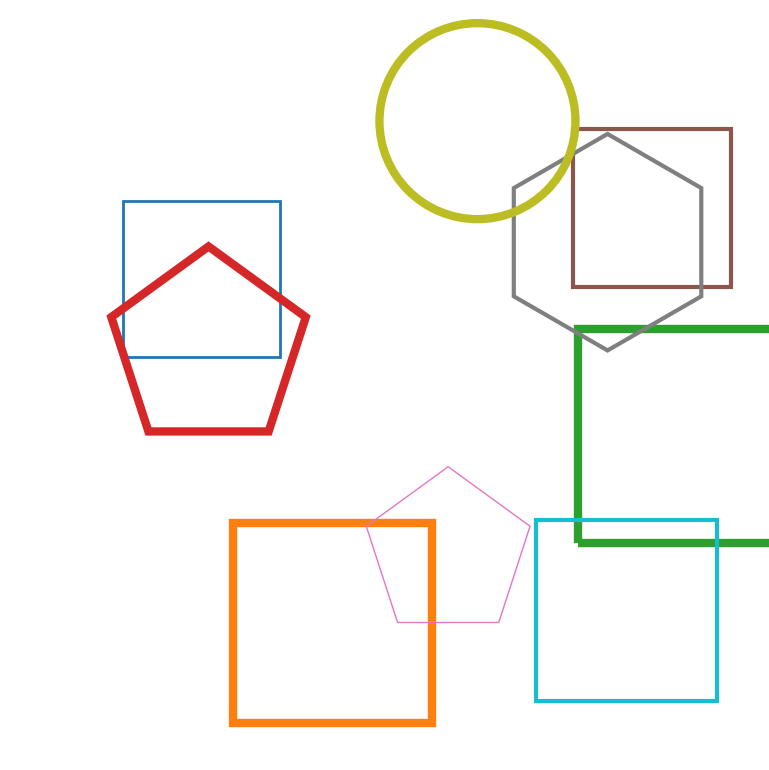[{"shape": "square", "thickness": 1, "radius": 0.51, "center": [0.261, 0.638]}, {"shape": "square", "thickness": 3, "radius": 0.65, "center": [0.432, 0.191]}, {"shape": "square", "thickness": 3, "radius": 0.69, "center": [0.89, 0.434]}, {"shape": "pentagon", "thickness": 3, "radius": 0.66, "center": [0.271, 0.547]}, {"shape": "square", "thickness": 1.5, "radius": 0.51, "center": [0.847, 0.73]}, {"shape": "pentagon", "thickness": 0.5, "radius": 0.56, "center": [0.582, 0.282]}, {"shape": "hexagon", "thickness": 1.5, "radius": 0.7, "center": [0.789, 0.685]}, {"shape": "circle", "thickness": 3, "radius": 0.64, "center": [0.62, 0.843]}, {"shape": "square", "thickness": 1.5, "radius": 0.59, "center": [0.814, 0.207]}]